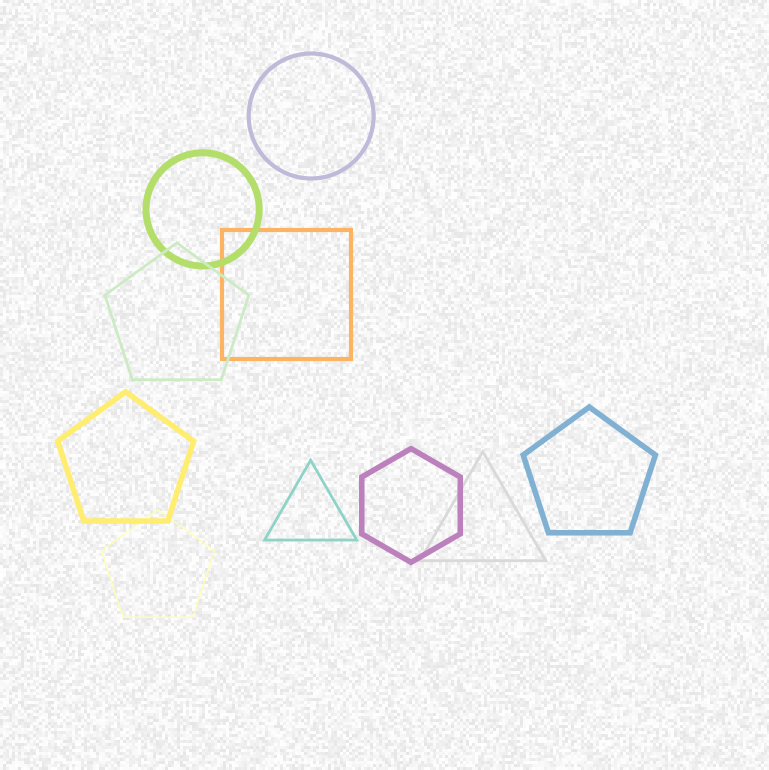[{"shape": "triangle", "thickness": 1, "radius": 0.35, "center": [0.403, 0.333]}, {"shape": "pentagon", "thickness": 0.5, "radius": 0.39, "center": [0.205, 0.261]}, {"shape": "circle", "thickness": 1.5, "radius": 0.41, "center": [0.404, 0.849]}, {"shape": "pentagon", "thickness": 2, "radius": 0.45, "center": [0.765, 0.381]}, {"shape": "square", "thickness": 1.5, "radius": 0.42, "center": [0.372, 0.617]}, {"shape": "circle", "thickness": 2.5, "radius": 0.37, "center": [0.263, 0.728]}, {"shape": "triangle", "thickness": 1, "radius": 0.47, "center": [0.627, 0.319]}, {"shape": "hexagon", "thickness": 2, "radius": 0.37, "center": [0.534, 0.344]}, {"shape": "pentagon", "thickness": 1, "radius": 0.49, "center": [0.23, 0.586]}, {"shape": "pentagon", "thickness": 2, "radius": 0.46, "center": [0.163, 0.398]}]